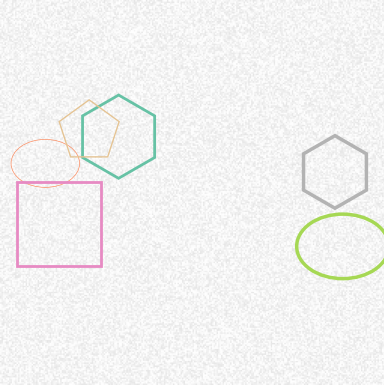[{"shape": "hexagon", "thickness": 2, "radius": 0.54, "center": [0.308, 0.645]}, {"shape": "oval", "thickness": 0.5, "radius": 0.45, "center": [0.118, 0.576]}, {"shape": "square", "thickness": 2, "radius": 0.55, "center": [0.154, 0.419]}, {"shape": "oval", "thickness": 2.5, "radius": 0.6, "center": [0.89, 0.36]}, {"shape": "pentagon", "thickness": 1, "radius": 0.41, "center": [0.232, 0.659]}, {"shape": "hexagon", "thickness": 2.5, "radius": 0.47, "center": [0.87, 0.553]}]